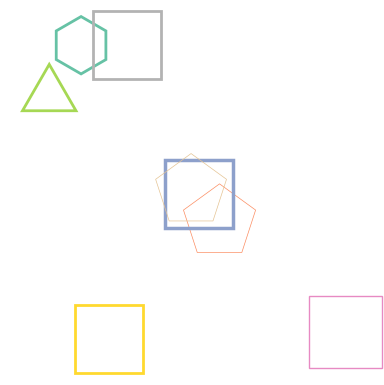[{"shape": "hexagon", "thickness": 2, "radius": 0.37, "center": [0.211, 0.883]}, {"shape": "pentagon", "thickness": 0.5, "radius": 0.49, "center": [0.57, 0.424]}, {"shape": "square", "thickness": 2.5, "radius": 0.44, "center": [0.517, 0.497]}, {"shape": "square", "thickness": 1, "radius": 0.47, "center": [0.897, 0.138]}, {"shape": "triangle", "thickness": 2, "radius": 0.4, "center": [0.128, 0.752]}, {"shape": "square", "thickness": 2, "radius": 0.44, "center": [0.283, 0.118]}, {"shape": "pentagon", "thickness": 0.5, "radius": 0.48, "center": [0.496, 0.504]}, {"shape": "square", "thickness": 2, "radius": 0.44, "center": [0.329, 0.883]}]